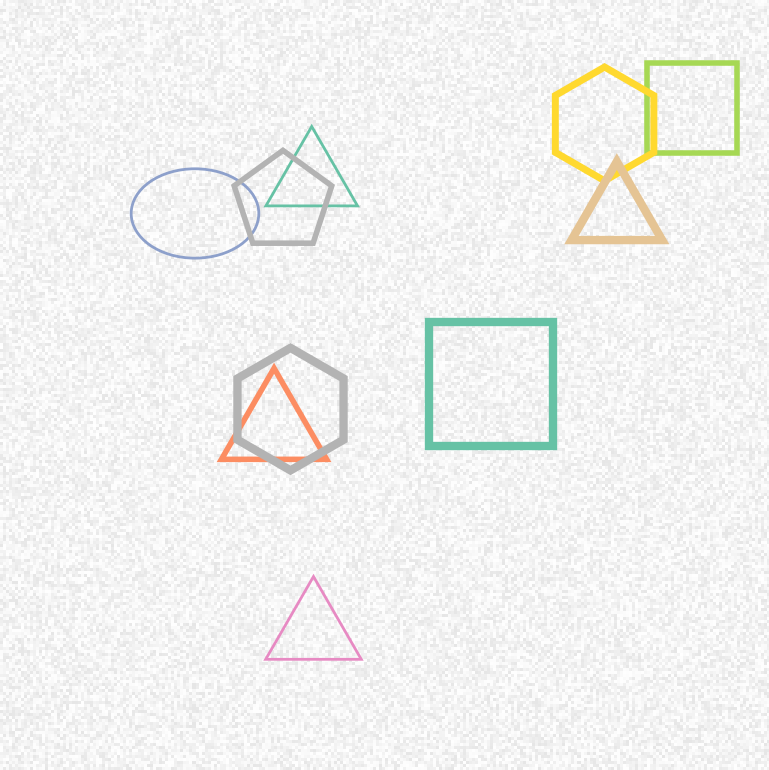[{"shape": "triangle", "thickness": 1, "radius": 0.34, "center": [0.405, 0.767]}, {"shape": "square", "thickness": 3, "radius": 0.4, "center": [0.638, 0.501]}, {"shape": "triangle", "thickness": 2, "radius": 0.39, "center": [0.356, 0.443]}, {"shape": "oval", "thickness": 1, "radius": 0.41, "center": [0.253, 0.723]}, {"shape": "triangle", "thickness": 1, "radius": 0.36, "center": [0.407, 0.18]}, {"shape": "square", "thickness": 2, "radius": 0.29, "center": [0.899, 0.86]}, {"shape": "hexagon", "thickness": 2.5, "radius": 0.37, "center": [0.785, 0.839]}, {"shape": "triangle", "thickness": 3, "radius": 0.34, "center": [0.801, 0.722]}, {"shape": "pentagon", "thickness": 2, "radius": 0.33, "center": [0.367, 0.738]}, {"shape": "hexagon", "thickness": 3, "radius": 0.4, "center": [0.377, 0.469]}]